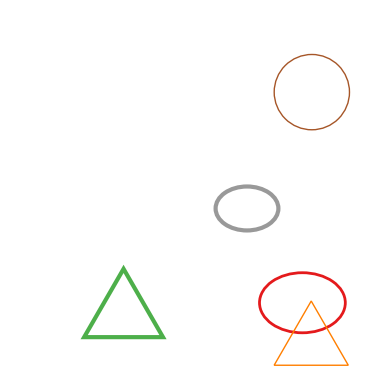[{"shape": "oval", "thickness": 2, "radius": 0.56, "center": [0.785, 0.214]}, {"shape": "triangle", "thickness": 3, "radius": 0.59, "center": [0.321, 0.183]}, {"shape": "triangle", "thickness": 1, "radius": 0.56, "center": [0.808, 0.107]}, {"shape": "circle", "thickness": 1, "radius": 0.49, "center": [0.81, 0.761]}, {"shape": "oval", "thickness": 3, "radius": 0.41, "center": [0.642, 0.459]}]